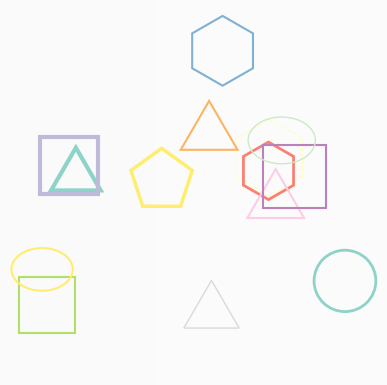[{"shape": "circle", "thickness": 2, "radius": 0.4, "center": [0.89, 0.27]}, {"shape": "triangle", "thickness": 3, "radius": 0.37, "center": [0.196, 0.542]}, {"shape": "hexagon", "thickness": 0.5, "radius": 0.5, "center": [0.695, 0.591]}, {"shape": "square", "thickness": 3, "radius": 0.37, "center": [0.178, 0.57]}, {"shape": "hexagon", "thickness": 2, "radius": 0.37, "center": [0.693, 0.556]}, {"shape": "hexagon", "thickness": 1.5, "radius": 0.45, "center": [0.574, 0.868]}, {"shape": "triangle", "thickness": 1.5, "radius": 0.42, "center": [0.54, 0.653]}, {"shape": "square", "thickness": 1.5, "radius": 0.36, "center": [0.122, 0.208]}, {"shape": "triangle", "thickness": 1.5, "radius": 0.42, "center": [0.711, 0.476]}, {"shape": "triangle", "thickness": 1, "radius": 0.41, "center": [0.546, 0.189]}, {"shape": "square", "thickness": 1.5, "radius": 0.41, "center": [0.76, 0.542]}, {"shape": "oval", "thickness": 1, "radius": 0.43, "center": [0.727, 0.635]}, {"shape": "oval", "thickness": 1.5, "radius": 0.4, "center": [0.109, 0.3]}, {"shape": "pentagon", "thickness": 2.5, "radius": 0.42, "center": [0.417, 0.532]}]